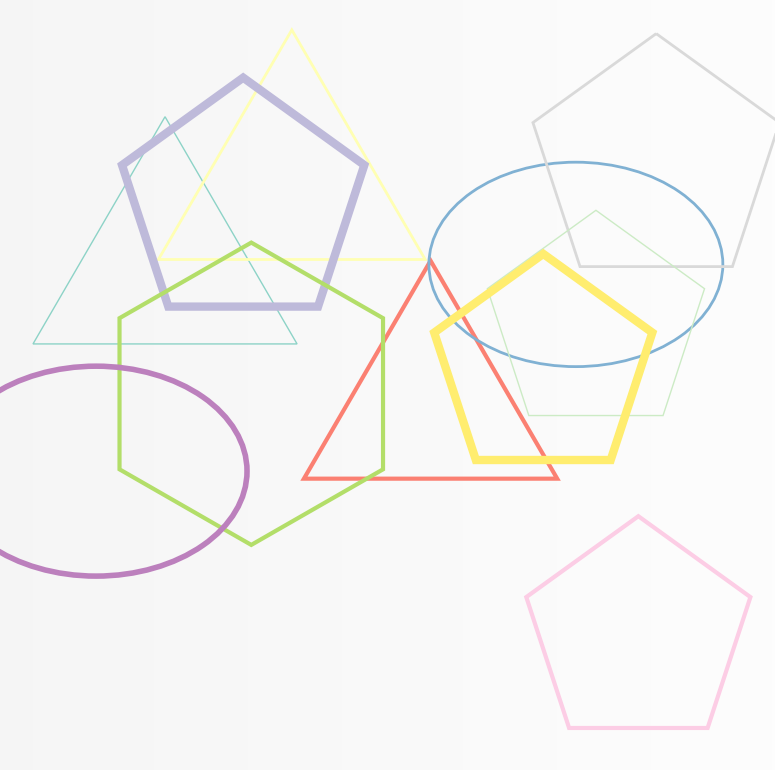[{"shape": "triangle", "thickness": 0.5, "radius": 0.98, "center": [0.213, 0.652]}, {"shape": "triangle", "thickness": 1, "radius": 0.99, "center": [0.377, 0.762]}, {"shape": "pentagon", "thickness": 3, "radius": 0.82, "center": [0.314, 0.735]}, {"shape": "triangle", "thickness": 1.5, "radius": 0.94, "center": [0.556, 0.473]}, {"shape": "oval", "thickness": 1, "radius": 0.95, "center": [0.743, 0.657]}, {"shape": "hexagon", "thickness": 1.5, "radius": 0.98, "center": [0.324, 0.489]}, {"shape": "pentagon", "thickness": 1.5, "radius": 0.76, "center": [0.824, 0.178]}, {"shape": "pentagon", "thickness": 1, "radius": 0.84, "center": [0.847, 0.789]}, {"shape": "oval", "thickness": 2, "radius": 0.97, "center": [0.124, 0.388]}, {"shape": "pentagon", "thickness": 0.5, "radius": 0.74, "center": [0.769, 0.58]}, {"shape": "pentagon", "thickness": 3, "radius": 0.74, "center": [0.701, 0.522]}]